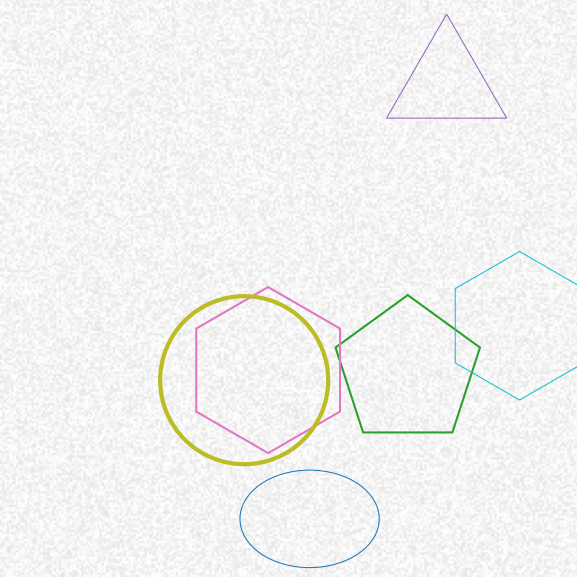[{"shape": "oval", "thickness": 0.5, "radius": 0.6, "center": [0.536, 0.101]}, {"shape": "pentagon", "thickness": 1, "radius": 0.66, "center": [0.706, 0.357]}, {"shape": "triangle", "thickness": 0.5, "radius": 0.6, "center": [0.773, 0.855]}, {"shape": "hexagon", "thickness": 1, "radius": 0.72, "center": [0.464, 0.358]}, {"shape": "circle", "thickness": 2, "radius": 0.73, "center": [0.423, 0.341]}, {"shape": "hexagon", "thickness": 0.5, "radius": 0.64, "center": [0.9, 0.435]}]